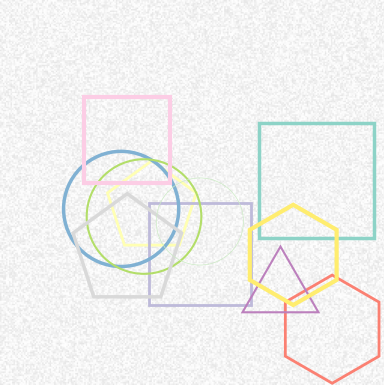[{"shape": "square", "thickness": 2.5, "radius": 0.75, "center": [0.823, 0.531]}, {"shape": "pentagon", "thickness": 2, "radius": 0.61, "center": [0.395, 0.461]}, {"shape": "square", "thickness": 2, "radius": 0.66, "center": [0.52, 0.34]}, {"shape": "hexagon", "thickness": 2, "radius": 0.7, "center": [0.863, 0.145]}, {"shape": "circle", "thickness": 2.5, "radius": 0.75, "center": [0.315, 0.457]}, {"shape": "circle", "thickness": 1.5, "radius": 0.74, "center": [0.374, 0.438]}, {"shape": "square", "thickness": 3, "radius": 0.56, "center": [0.33, 0.636]}, {"shape": "pentagon", "thickness": 2.5, "radius": 0.74, "center": [0.331, 0.349]}, {"shape": "triangle", "thickness": 1.5, "radius": 0.57, "center": [0.729, 0.246]}, {"shape": "circle", "thickness": 0.5, "radius": 0.57, "center": [0.519, 0.425]}, {"shape": "hexagon", "thickness": 3, "radius": 0.65, "center": [0.762, 0.338]}]